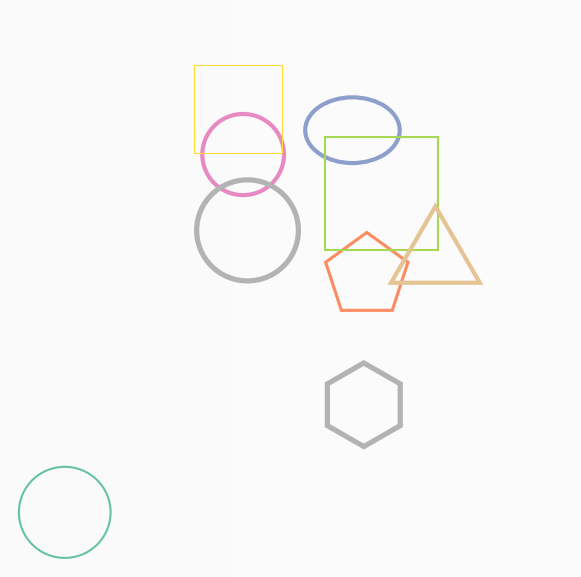[{"shape": "circle", "thickness": 1, "radius": 0.39, "center": [0.111, 0.112]}, {"shape": "pentagon", "thickness": 1.5, "radius": 0.37, "center": [0.631, 0.522]}, {"shape": "oval", "thickness": 2, "radius": 0.41, "center": [0.606, 0.774]}, {"shape": "circle", "thickness": 2, "radius": 0.35, "center": [0.418, 0.732]}, {"shape": "square", "thickness": 1, "radius": 0.49, "center": [0.656, 0.664]}, {"shape": "square", "thickness": 0.5, "radius": 0.38, "center": [0.41, 0.811]}, {"shape": "triangle", "thickness": 2, "radius": 0.44, "center": [0.749, 0.554]}, {"shape": "hexagon", "thickness": 2.5, "radius": 0.36, "center": [0.626, 0.298]}, {"shape": "circle", "thickness": 2.5, "radius": 0.44, "center": [0.426, 0.6]}]